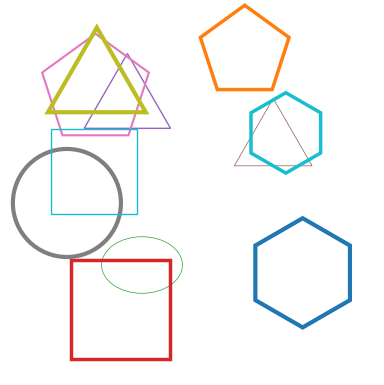[{"shape": "hexagon", "thickness": 3, "radius": 0.71, "center": [0.786, 0.291]}, {"shape": "pentagon", "thickness": 2.5, "radius": 0.61, "center": [0.636, 0.865]}, {"shape": "oval", "thickness": 0.5, "radius": 0.52, "center": [0.369, 0.312]}, {"shape": "square", "thickness": 2.5, "radius": 0.65, "center": [0.312, 0.196]}, {"shape": "triangle", "thickness": 1, "radius": 0.65, "center": [0.331, 0.731]}, {"shape": "triangle", "thickness": 0.5, "radius": 0.58, "center": [0.71, 0.628]}, {"shape": "pentagon", "thickness": 1.5, "radius": 0.73, "center": [0.248, 0.767]}, {"shape": "circle", "thickness": 3, "radius": 0.7, "center": [0.174, 0.473]}, {"shape": "triangle", "thickness": 3, "radius": 0.73, "center": [0.252, 0.782]}, {"shape": "square", "thickness": 1, "radius": 0.55, "center": [0.244, 0.555]}, {"shape": "hexagon", "thickness": 2.5, "radius": 0.52, "center": [0.742, 0.655]}]